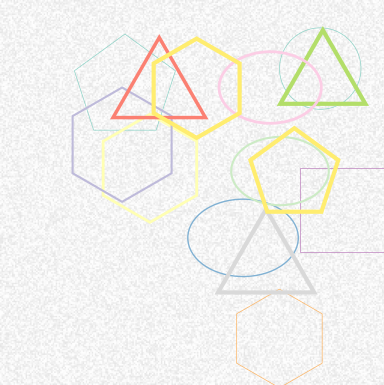[{"shape": "pentagon", "thickness": 0.5, "radius": 0.69, "center": [0.324, 0.774]}, {"shape": "circle", "thickness": 0.5, "radius": 0.53, "center": [0.832, 0.822]}, {"shape": "hexagon", "thickness": 2, "radius": 0.7, "center": [0.389, 0.563]}, {"shape": "hexagon", "thickness": 1.5, "radius": 0.74, "center": [0.317, 0.624]}, {"shape": "triangle", "thickness": 2.5, "radius": 0.69, "center": [0.414, 0.764]}, {"shape": "oval", "thickness": 1, "radius": 0.72, "center": [0.631, 0.382]}, {"shape": "hexagon", "thickness": 0.5, "radius": 0.64, "center": [0.726, 0.121]}, {"shape": "triangle", "thickness": 3, "radius": 0.64, "center": [0.839, 0.794]}, {"shape": "oval", "thickness": 2, "radius": 0.66, "center": [0.702, 0.773]}, {"shape": "triangle", "thickness": 3, "radius": 0.72, "center": [0.691, 0.312]}, {"shape": "square", "thickness": 0.5, "radius": 0.55, "center": [0.889, 0.455]}, {"shape": "oval", "thickness": 1.5, "radius": 0.63, "center": [0.727, 0.556]}, {"shape": "hexagon", "thickness": 3, "radius": 0.64, "center": [0.511, 0.771]}, {"shape": "pentagon", "thickness": 3, "radius": 0.6, "center": [0.765, 0.547]}]